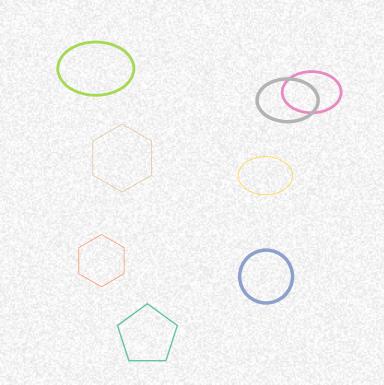[{"shape": "pentagon", "thickness": 1, "radius": 0.41, "center": [0.383, 0.129]}, {"shape": "hexagon", "thickness": 0.5, "radius": 0.34, "center": [0.263, 0.323]}, {"shape": "circle", "thickness": 2.5, "radius": 0.34, "center": [0.691, 0.282]}, {"shape": "oval", "thickness": 2, "radius": 0.38, "center": [0.81, 0.76]}, {"shape": "oval", "thickness": 2, "radius": 0.49, "center": [0.249, 0.822]}, {"shape": "oval", "thickness": 0.5, "radius": 0.35, "center": [0.689, 0.544]}, {"shape": "hexagon", "thickness": 0.5, "radius": 0.44, "center": [0.317, 0.589]}, {"shape": "oval", "thickness": 2.5, "radius": 0.4, "center": [0.747, 0.739]}]